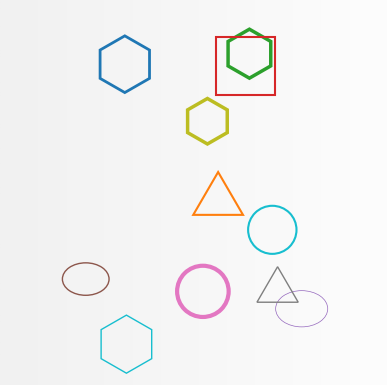[{"shape": "hexagon", "thickness": 2, "radius": 0.37, "center": [0.322, 0.833]}, {"shape": "triangle", "thickness": 1.5, "radius": 0.37, "center": [0.563, 0.479]}, {"shape": "hexagon", "thickness": 2.5, "radius": 0.32, "center": [0.644, 0.861]}, {"shape": "square", "thickness": 1.5, "radius": 0.38, "center": [0.634, 0.83]}, {"shape": "oval", "thickness": 0.5, "radius": 0.34, "center": [0.779, 0.198]}, {"shape": "oval", "thickness": 1, "radius": 0.3, "center": [0.221, 0.275]}, {"shape": "circle", "thickness": 3, "radius": 0.33, "center": [0.524, 0.243]}, {"shape": "triangle", "thickness": 1, "radius": 0.31, "center": [0.716, 0.246]}, {"shape": "hexagon", "thickness": 2.5, "radius": 0.3, "center": [0.535, 0.685]}, {"shape": "hexagon", "thickness": 1, "radius": 0.38, "center": [0.326, 0.106]}, {"shape": "circle", "thickness": 1.5, "radius": 0.31, "center": [0.703, 0.403]}]